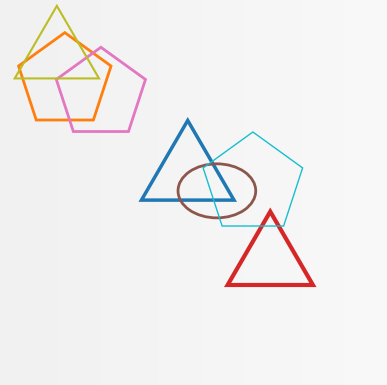[{"shape": "triangle", "thickness": 2.5, "radius": 0.69, "center": [0.484, 0.549]}, {"shape": "pentagon", "thickness": 2, "radius": 0.63, "center": [0.167, 0.79]}, {"shape": "triangle", "thickness": 3, "radius": 0.64, "center": [0.697, 0.323]}, {"shape": "oval", "thickness": 2, "radius": 0.5, "center": [0.56, 0.504]}, {"shape": "pentagon", "thickness": 2, "radius": 0.6, "center": [0.26, 0.756]}, {"shape": "triangle", "thickness": 1.5, "radius": 0.63, "center": [0.147, 0.859]}, {"shape": "pentagon", "thickness": 1, "radius": 0.67, "center": [0.653, 0.522]}]